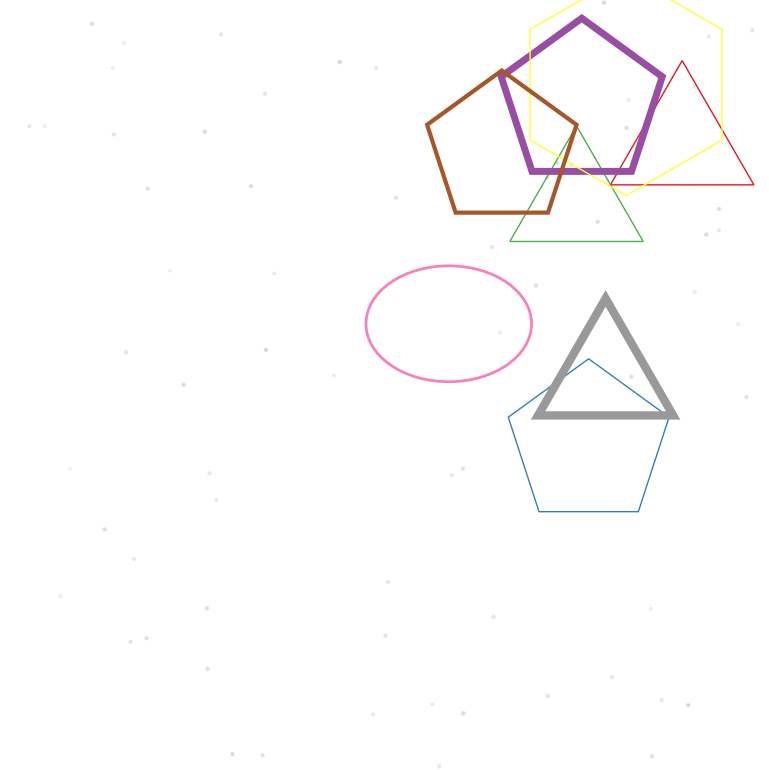[{"shape": "triangle", "thickness": 0.5, "radius": 0.54, "center": [0.886, 0.814]}, {"shape": "pentagon", "thickness": 0.5, "radius": 0.55, "center": [0.764, 0.424]}, {"shape": "triangle", "thickness": 0.5, "radius": 0.5, "center": [0.749, 0.736]}, {"shape": "pentagon", "thickness": 2.5, "radius": 0.55, "center": [0.756, 0.866]}, {"shape": "hexagon", "thickness": 0.5, "radius": 0.72, "center": [0.813, 0.89]}, {"shape": "pentagon", "thickness": 1.5, "radius": 0.51, "center": [0.652, 0.806]}, {"shape": "oval", "thickness": 1, "radius": 0.54, "center": [0.583, 0.58]}, {"shape": "triangle", "thickness": 3, "radius": 0.51, "center": [0.786, 0.511]}]